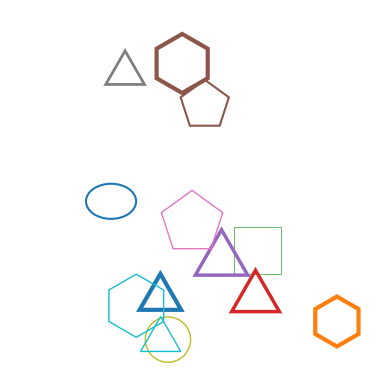[{"shape": "triangle", "thickness": 3, "radius": 0.31, "center": [0.417, 0.226]}, {"shape": "oval", "thickness": 1.5, "radius": 0.33, "center": [0.288, 0.477]}, {"shape": "hexagon", "thickness": 3, "radius": 0.32, "center": [0.875, 0.165]}, {"shape": "square", "thickness": 0.5, "radius": 0.31, "center": [0.669, 0.349]}, {"shape": "triangle", "thickness": 2.5, "radius": 0.36, "center": [0.664, 0.226]}, {"shape": "triangle", "thickness": 2.5, "radius": 0.39, "center": [0.575, 0.325]}, {"shape": "hexagon", "thickness": 3, "radius": 0.38, "center": [0.473, 0.835]}, {"shape": "pentagon", "thickness": 1.5, "radius": 0.33, "center": [0.532, 0.727]}, {"shape": "pentagon", "thickness": 1, "radius": 0.42, "center": [0.499, 0.422]}, {"shape": "triangle", "thickness": 2, "radius": 0.29, "center": [0.325, 0.81]}, {"shape": "circle", "thickness": 1, "radius": 0.29, "center": [0.436, 0.118]}, {"shape": "hexagon", "thickness": 1, "radius": 0.41, "center": [0.354, 0.206]}, {"shape": "triangle", "thickness": 1, "radius": 0.3, "center": [0.417, 0.117]}]